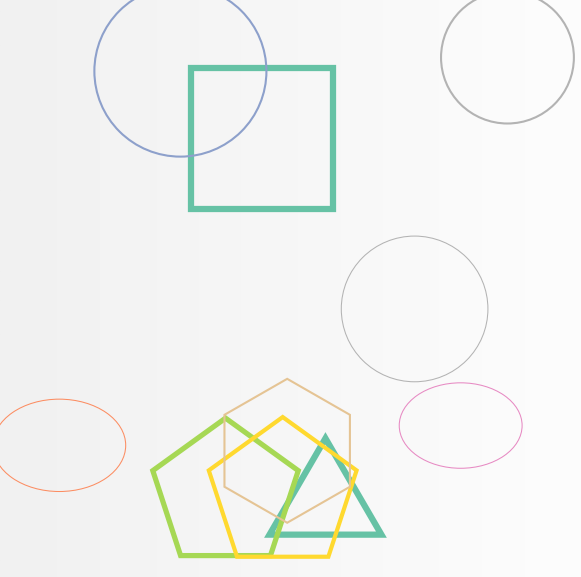[{"shape": "square", "thickness": 3, "radius": 0.61, "center": [0.451, 0.759]}, {"shape": "triangle", "thickness": 3, "radius": 0.56, "center": [0.56, 0.129]}, {"shape": "oval", "thickness": 0.5, "radius": 0.57, "center": [0.102, 0.228]}, {"shape": "circle", "thickness": 1, "radius": 0.74, "center": [0.31, 0.876]}, {"shape": "oval", "thickness": 0.5, "radius": 0.53, "center": [0.793, 0.262]}, {"shape": "pentagon", "thickness": 2.5, "radius": 0.66, "center": [0.388, 0.144]}, {"shape": "pentagon", "thickness": 2, "radius": 0.67, "center": [0.486, 0.143]}, {"shape": "hexagon", "thickness": 1, "radius": 0.62, "center": [0.494, 0.219]}, {"shape": "circle", "thickness": 0.5, "radius": 0.63, "center": [0.713, 0.464]}, {"shape": "circle", "thickness": 1, "radius": 0.57, "center": [0.873, 0.9]}]